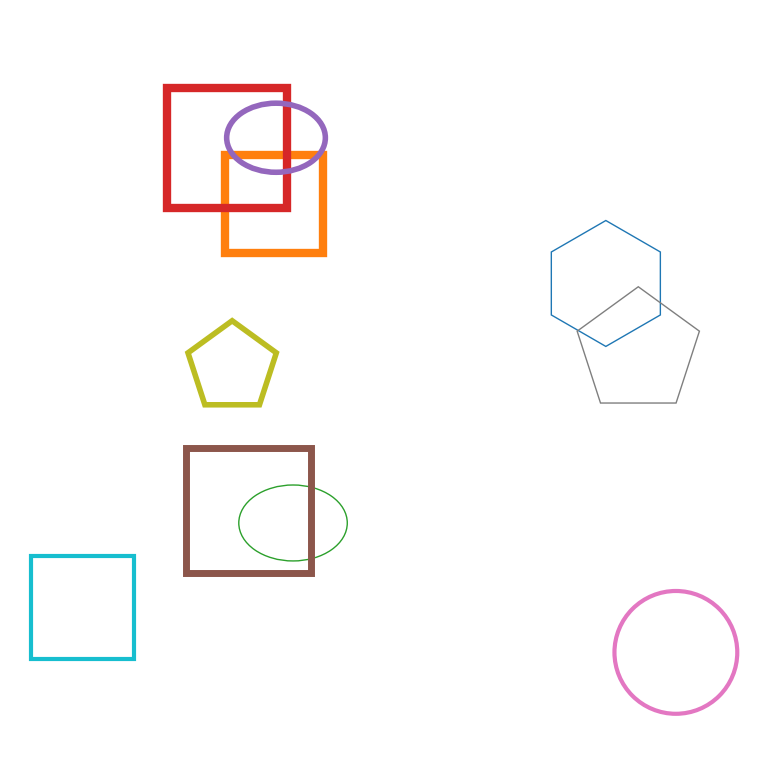[{"shape": "hexagon", "thickness": 0.5, "radius": 0.41, "center": [0.787, 0.632]}, {"shape": "square", "thickness": 3, "radius": 0.32, "center": [0.356, 0.735]}, {"shape": "oval", "thickness": 0.5, "radius": 0.35, "center": [0.381, 0.321]}, {"shape": "square", "thickness": 3, "radius": 0.39, "center": [0.295, 0.808]}, {"shape": "oval", "thickness": 2, "radius": 0.32, "center": [0.358, 0.821]}, {"shape": "square", "thickness": 2.5, "radius": 0.4, "center": [0.323, 0.337]}, {"shape": "circle", "thickness": 1.5, "radius": 0.4, "center": [0.878, 0.153]}, {"shape": "pentagon", "thickness": 0.5, "radius": 0.42, "center": [0.829, 0.544]}, {"shape": "pentagon", "thickness": 2, "radius": 0.3, "center": [0.302, 0.523]}, {"shape": "square", "thickness": 1.5, "radius": 0.33, "center": [0.107, 0.211]}]